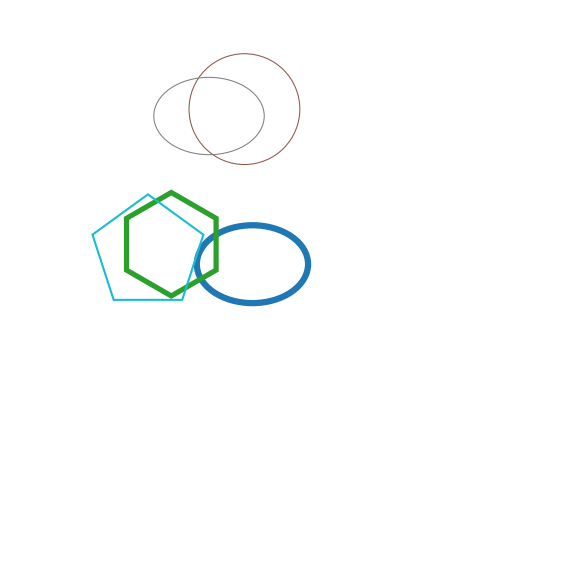[{"shape": "oval", "thickness": 3, "radius": 0.48, "center": [0.437, 0.542]}, {"shape": "hexagon", "thickness": 2.5, "radius": 0.45, "center": [0.297, 0.576]}, {"shape": "circle", "thickness": 0.5, "radius": 0.48, "center": [0.423, 0.81]}, {"shape": "oval", "thickness": 0.5, "radius": 0.48, "center": [0.362, 0.798]}, {"shape": "pentagon", "thickness": 1, "radius": 0.5, "center": [0.256, 0.562]}]